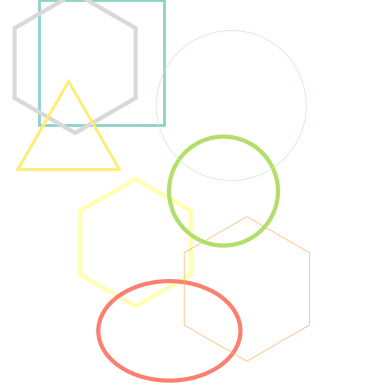[{"shape": "square", "thickness": 2, "radius": 0.81, "center": [0.264, 0.838]}, {"shape": "hexagon", "thickness": 3, "radius": 0.83, "center": [0.352, 0.37]}, {"shape": "oval", "thickness": 3, "radius": 0.92, "center": [0.44, 0.141]}, {"shape": "hexagon", "thickness": 0.5, "radius": 0.94, "center": [0.641, 0.25]}, {"shape": "circle", "thickness": 3, "radius": 0.71, "center": [0.581, 0.504]}, {"shape": "hexagon", "thickness": 3, "radius": 0.91, "center": [0.195, 0.836]}, {"shape": "circle", "thickness": 0.5, "radius": 0.97, "center": [0.601, 0.726]}, {"shape": "triangle", "thickness": 2, "radius": 0.76, "center": [0.178, 0.636]}]